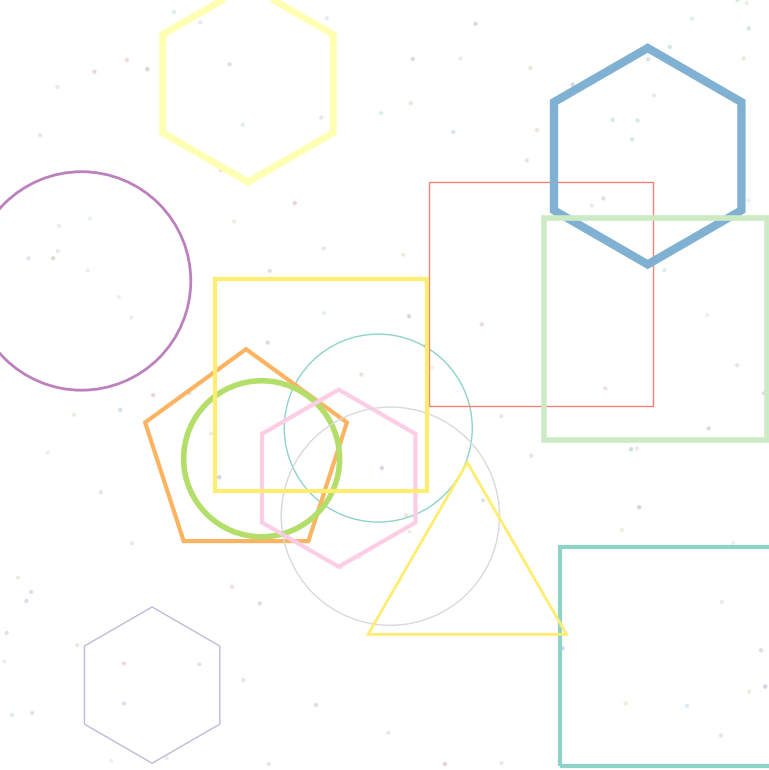[{"shape": "square", "thickness": 1.5, "radius": 0.71, "center": [0.869, 0.147]}, {"shape": "circle", "thickness": 0.5, "radius": 0.61, "center": [0.491, 0.444]}, {"shape": "hexagon", "thickness": 2.5, "radius": 0.64, "center": [0.322, 0.891]}, {"shape": "hexagon", "thickness": 0.5, "radius": 0.51, "center": [0.198, 0.11]}, {"shape": "square", "thickness": 0.5, "radius": 0.73, "center": [0.703, 0.618]}, {"shape": "hexagon", "thickness": 3, "radius": 0.7, "center": [0.841, 0.797]}, {"shape": "pentagon", "thickness": 1.5, "radius": 0.69, "center": [0.32, 0.409]}, {"shape": "circle", "thickness": 2, "radius": 0.51, "center": [0.34, 0.404]}, {"shape": "hexagon", "thickness": 1.5, "radius": 0.58, "center": [0.44, 0.379]}, {"shape": "circle", "thickness": 0.5, "radius": 0.71, "center": [0.507, 0.33]}, {"shape": "circle", "thickness": 1, "radius": 0.71, "center": [0.106, 0.635]}, {"shape": "square", "thickness": 2, "radius": 0.72, "center": [0.851, 0.573]}, {"shape": "triangle", "thickness": 1, "radius": 0.74, "center": [0.607, 0.251]}, {"shape": "square", "thickness": 1.5, "radius": 0.69, "center": [0.417, 0.5]}]